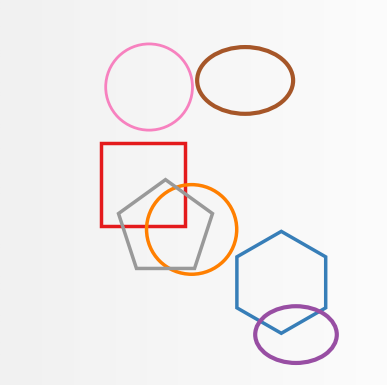[{"shape": "square", "thickness": 2.5, "radius": 0.54, "center": [0.37, 0.52]}, {"shape": "hexagon", "thickness": 2.5, "radius": 0.66, "center": [0.726, 0.267]}, {"shape": "oval", "thickness": 3, "radius": 0.53, "center": [0.764, 0.131]}, {"shape": "circle", "thickness": 2.5, "radius": 0.58, "center": [0.495, 0.404]}, {"shape": "oval", "thickness": 3, "radius": 0.62, "center": [0.633, 0.791]}, {"shape": "circle", "thickness": 2, "radius": 0.56, "center": [0.385, 0.774]}, {"shape": "pentagon", "thickness": 2.5, "radius": 0.64, "center": [0.427, 0.406]}]